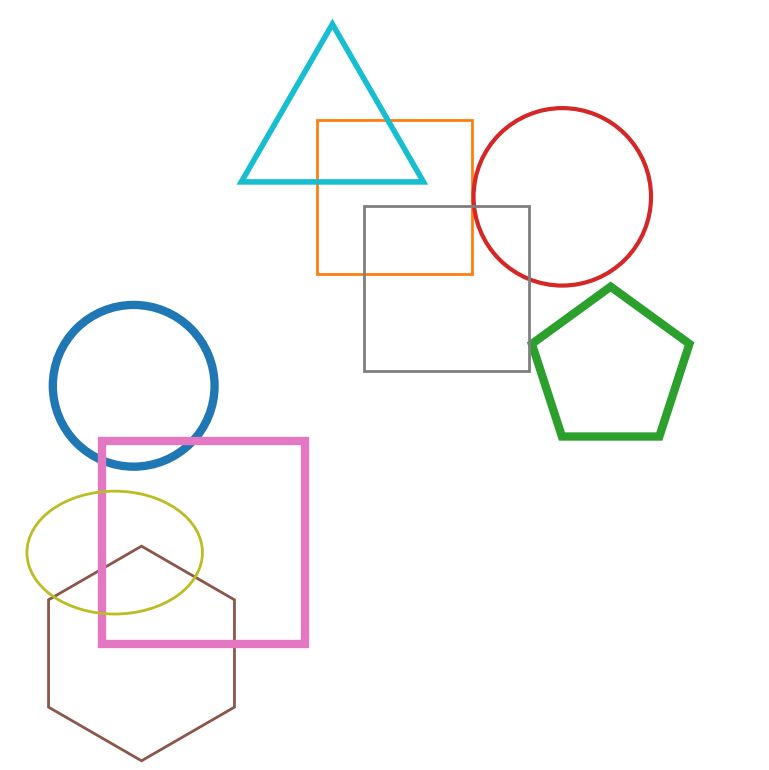[{"shape": "circle", "thickness": 3, "radius": 0.53, "center": [0.174, 0.499]}, {"shape": "square", "thickness": 1, "radius": 0.5, "center": [0.512, 0.744]}, {"shape": "pentagon", "thickness": 3, "radius": 0.54, "center": [0.793, 0.52]}, {"shape": "circle", "thickness": 1.5, "radius": 0.58, "center": [0.73, 0.744]}, {"shape": "hexagon", "thickness": 1, "radius": 0.7, "center": [0.184, 0.151]}, {"shape": "square", "thickness": 3, "radius": 0.66, "center": [0.264, 0.295]}, {"shape": "square", "thickness": 1, "radius": 0.53, "center": [0.58, 0.625]}, {"shape": "oval", "thickness": 1, "radius": 0.57, "center": [0.149, 0.282]}, {"shape": "triangle", "thickness": 2, "radius": 0.68, "center": [0.432, 0.832]}]